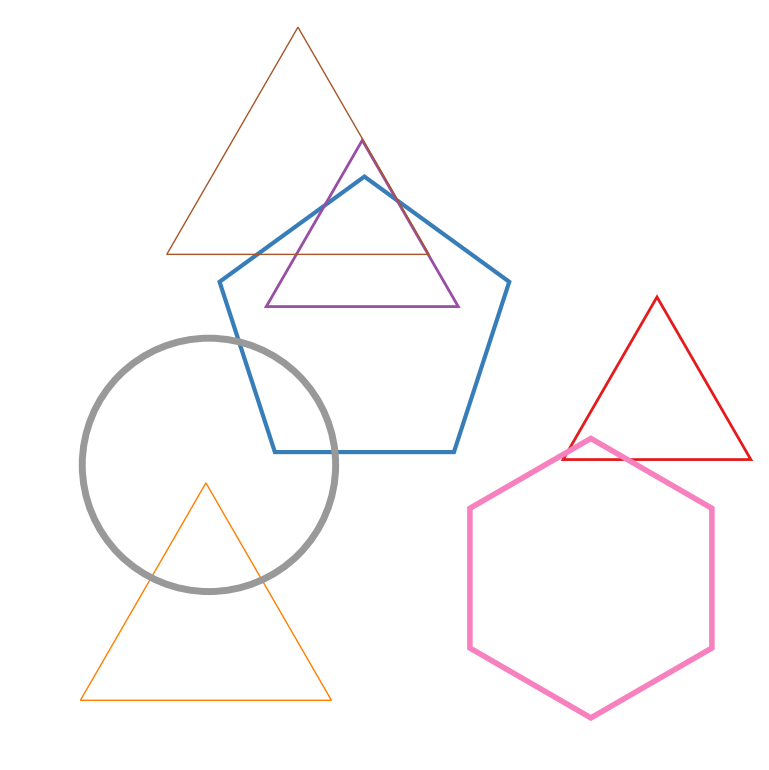[{"shape": "triangle", "thickness": 1, "radius": 0.7, "center": [0.853, 0.474]}, {"shape": "pentagon", "thickness": 1.5, "radius": 0.99, "center": [0.473, 0.573]}, {"shape": "triangle", "thickness": 1, "radius": 0.72, "center": [0.47, 0.674]}, {"shape": "triangle", "thickness": 0.5, "radius": 0.94, "center": [0.267, 0.185]}, {"shape": "triangle", "thickness": 0.5, "radius": 0.98, "center": [0.387, 0.768]}, {"shape": "hexagon", "thickness": 2, "radius": 0.91, "center": [0.767, 0.249]}, {"shape": "circle", "thickness": 2.5, "radius": 0.82, "center": [0.271, 0.396]}]